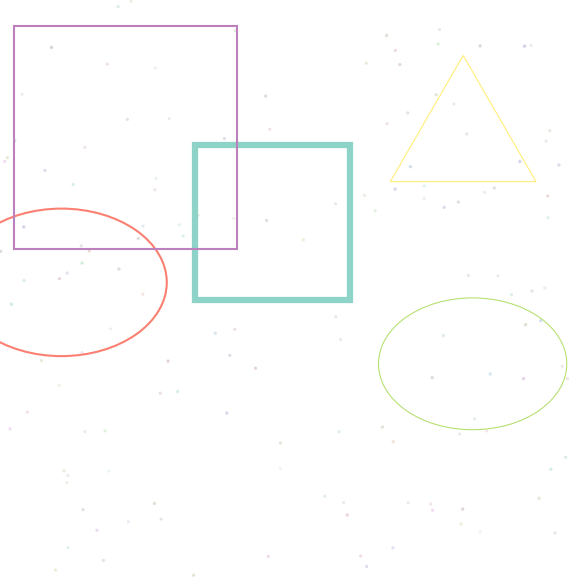[{"shape": "square", "thickness": 3, "radius": 0.67, "center": [0.472, 0.614]}, {"shape": "oval", "thickness": 1, "radius": 0.91, "center": [0.106, 0.51]}, {"shape": "oval", "thickness": 0.5, "radius": 0.82, "center": [0.818, 0.369]}, {"shape": "square", "thickness": 1, "radius": 0.96, "center": [0.217, 0.761]}, {"shape": "triangle", "thickness": 0.5, "radius": 0.73, "center": [0.802, 0.757]}]